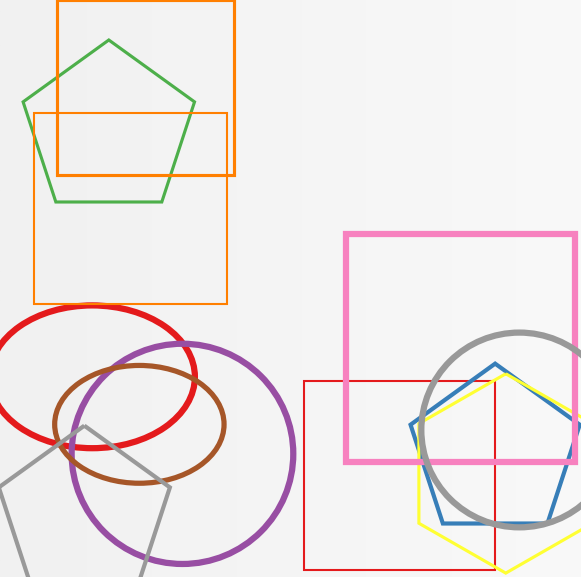[{"shape": "oval", "thickness": 3, "radius": 0.88, "center": [0.159, 0.347]}, {"shape": "square", "thickness": 1, "radius": 0.82, "center": [0.687, 0.176]}, {"shape": "pentagon", "thickness": 2, "radius": 0.77, "center": [0.852, 0.216]}, {"shape": "pentagon", "thickness": 1.5, "radius": 0.78, "center": [0.187, 0.775]}, {"shape": "circle", "thickness": 3, "radius": 0.95, "center": [0.314, 0.213]}, {"shape": "square", "thickness": 1.5, "radius": 0.76, "center": [0.251, 0.848]}, {"shape": "square", "thickness": 1, "radius": 0.83, "center": [0.225, 0.638]}, {"shape": "hexagon", "thickness": 1.5, "radius": 0.86, "center": [0.87, 0.179]}, {"shape": "oval", "thickness": 2.5, "radius": 0.73, "center": [0.24, 0.264]}, {"shape": "square", "thickness": 3, "radius": 0.99, "center": [0.793, 0.397]}, {"shape": "pentagon", "thickness": 2, "radius": 0.77, "center": [0.145, 0.107]}, {"shape": "circle", "thickness": 3, "radius": 0.84, "center": [0.893, 0.255]}]